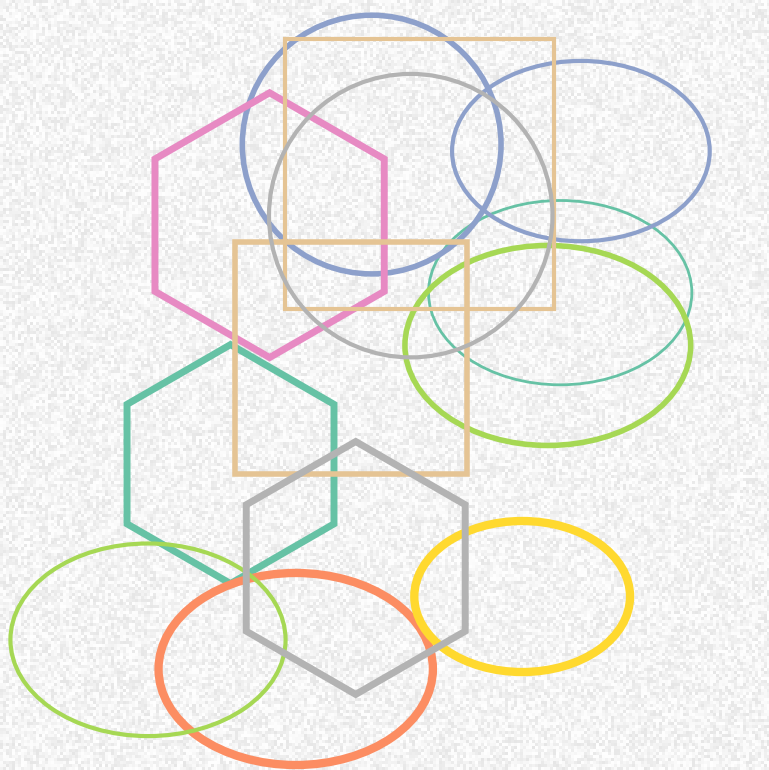[{"shape": "hexagon", "thickness": 2.5, "radius": 0.78, "center": [0.299, 0.397]}, {"shape": "oval", "thickness": 1, "radius": 0.85, "center": [0.728, 0.62]}, {"shape": "oval", "thickness": 3, "radius": 0.89, "center": [0.384, 0.131]}, {"shape": "oval", "thickness": 1.5, "radius": 0.84, "center": [0.754, 0.804]}, {"shape": "circle", "thickness": 2, "radius": 0.84, "center": [0.483, 0.812]}, {"shape": "hexagon", "thickness": 2.5, "radius": 0.86, "center": [0.35, 0.708]}, {"shape": "oval", "thickness": 2, "radius": 0.93, "center": [0.711, 0.551]}, {"shape": "oval", "thickness": 1.5, "radius": 0.89, "center": [0.192, 0.169]}, {"shape": "oval", "thickness": 3, "radius": 0.7, "center": [0.678, 0.225]}, {"shape": "square", "thickness": 1.5, "radius": 0.88, "center": [0.545, 0.774]}, {"shape": "square", "thickness": 2, "radius": 0.75, "center": [0.456, 0.535]}, {"shape": "circle", "thickness": 1.5, "radius": 0.92, "center": [0.533, 0.72]}, {"shape": "hexagon", "thickness": 2.5, "radius": 0.82, "center": [0.462, 0.262]}]